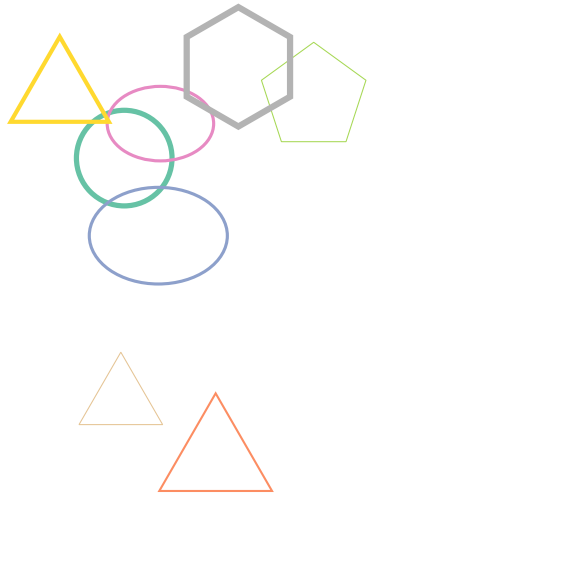[{"shape": "circle", "thickness": 2.5, "radius": 0.41, "center": [0.215, 0.725]}, {"shape": "triangle", "thickness": 1, "radius": 0.56, "center": [0.373, 0.205]}, {"shape": "oval", "thickness": 1.5, "radius": 0.6, "center": [0.274, 0.591]}, {"shape": "oval", "thickness": 1.5, "radius": 0.46, "center": [0.278, 0.785]}, {"shape": "pentagon", "thickness": 0.5, "radius": 0.48, "center": [0.543, 0.831]}, {"shape": "triangle", "thickness": 2, "radius": 0.49, "center": [0.103, 0.837]}, {"shape": "triangle", "thickness": 0.5, "radius": 0.42, "center": [0.209, 0.306]}, {"shape": "hexagon", "thickness": 3, "radius": 0.52, "center": [0.413, 0.883]}]